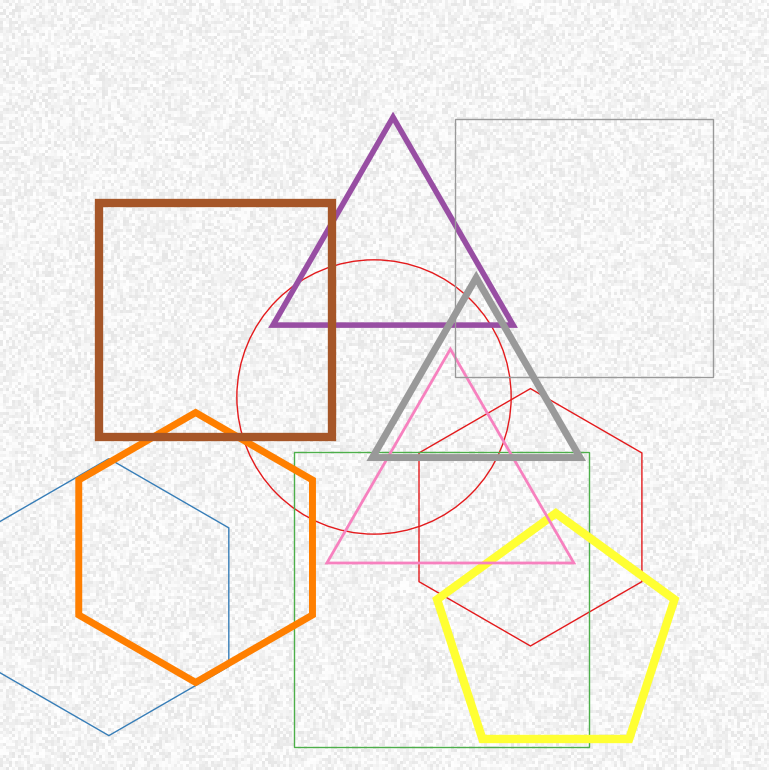[{"shape": "circle", "thickness": 0.5, "radius": 0.89, "center": [0.486, 0.484]}, {"shape": "hexagon", "thickness": 0.5, "radius": 0.84, "center": [0.689, 0.328]}, {"shape": "hexagon", "thickness": 0.5, "radius": 0.9, "center": [0.141, 0.225]}, {"shape": "square", "thickness": 0.5, "radius": 0.96, "center": [0.573, 0.221]}, {"shape": "triangle", "thickness": 2, "radius": 0.9, "center": [0.51, 0.668]}, {"shape": "hexagon", "thickness": 2.5, "radius": 0.88, "center": [0.254, 0.289]}, {"shape": "pentagon", "thickness": 3, "radius": 0.81, "center": [0.722, 0.171]}, {"shape": "square", "thickness": 3, "radius": 0.76, "center": [0.28, 0.585]}, {"shape": "triangle", "thickness": 1, "radius": 0.93, "center": [0.585, 0.361]}, {"shape": "triangle", "thickness": 2.5, "radius": 0.78, "center": [0.618, 0.484]}, {"shape": "square", "thickness": 0.5, "radius": 0.84, "center": [0.758, 0.678]}]